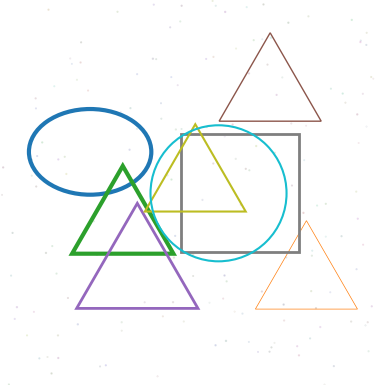[{"shape": "oval", "thickness": 3, "radius": 0.79, "center": [0.234, 0.606]}, {"shape": "triangle", "thickness": 0.5, "radius": 0.77, "center": [0.796, 0.274]}, {"shape": "triangle", "thickness": 3, "radius": 0.76, "center": [0.319, 0.417]}, {"shape": "triangle", "thickness": 2, "radius": 0.91, "center": [0.357, 0.29]}, {"shape": "triangle", "thickness": 1, "radius": 0.77, "center": [0.702, 0.762]}, {"shape": "square", "thickness": 2, "radius": 0.77, "center": [0.624, 0.5]}, {"shape": "triangle", "thickness": 1.5, "radius": 0.76, "center": [0.507, 0.526]}, {"shape": "circle", "thickness": 1.5, "radius": 0.88, "center": [0.568, 0.498]}]